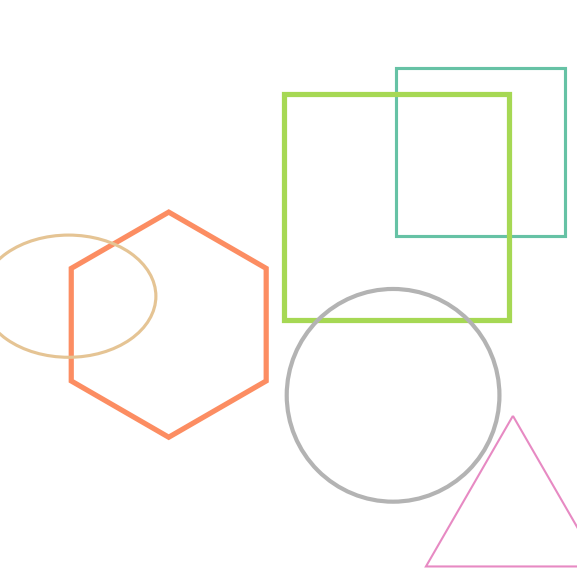[{"shape": "square", "thickness": 1.5, "radius": 0.73, "center": [0.832, 0.736]}, {"shape": "hexagon", "thickness": 2.5, "radius": 0.97, "center": [0.292, 0.437]}, {"shape": "triangle", "thickness": 1, "radius": 0.87, "center": [0.888, 0.105]}, {"shape": "square", "thickness": 2.5, "radius": 0.97, "center": [0.687, 0.641]}, {"shape": "oval", "thickness": 1.5, "radius": 0.76, "center": [0.119, 0.486]}, {"shape": "circle", "thickness": 2, "radius": 0.92, "center": [0.681, 0.315]}]